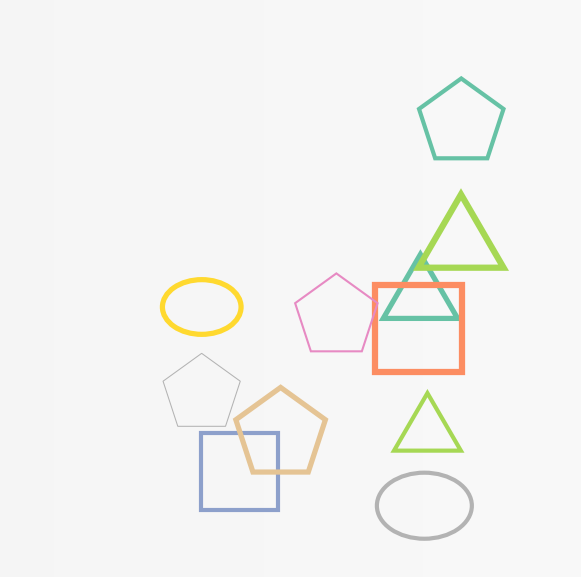[{"shape": "triangle", "thickness": 2.5, "radius": 0.37, "center": [0.723, 0.485]}, {"shape": "pentagon", "thickness": 2, "radius": 0.38, "center": [0.794, 0.787]}, {"shape": "square", "thickness": 3, "radius": 0.37, "center": [0.72, 0.43]}, {"shape": "square", "thickness": 2, "radius": 0.33, "center": [0.413, 0.182]}, {"shape": "pentagon", "thickness": 1, "radius": 0.37, "center": [0.579, 0.451]}, {"shape": "triangle", "thickness": 3, "radius": 0.42, "center": [0.793, 0.578]}, {"shape": "triangle", "thickness": 2, "radius": 0.33, "center": [0.735, 0.252]}, {"shape": "oval", "thickness": 2.5, "radius": 0.34, "center": [0.347, 0.468]}, {"shape": "pentagon", "thickness": 2.5, "radius": 0.4, "center": [0.483, 0.247]}, {"shape": "pentagon", "thickness": 0.5, "radius": 0.35, "center": [0.347, 0.317]}, {"shape": "oval", "thickness": 2, "radius": 0.41, "center": [0.73, 0.123]}]